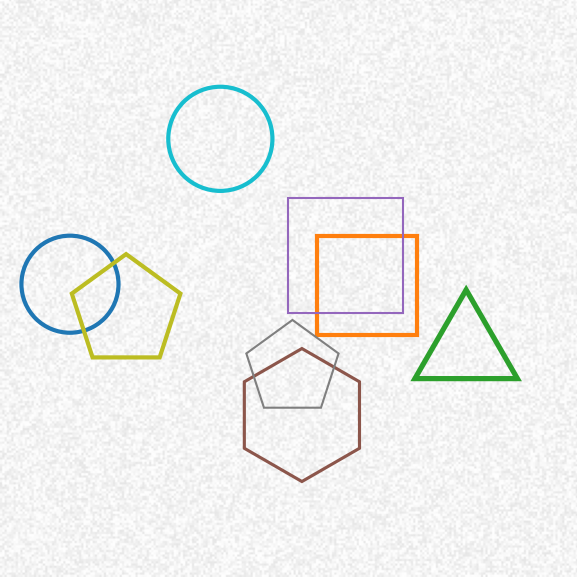[{"shape": "circle", "thickness": 2, "radius": 0.42, "center": [0.121, 0.507]}, {"shape": "square", "thickness": 2, "radius": 0.43, "center": [0.636, 0.505]}, {"shape": "triangle", "thickness": 2.5, "radius": 0.51, "center": [0.807, 0.395]}, {"shape": "square", "thickness": 1, "radius": 0.5, "center": [0.598, 0.557]}, {"shape": "hexagon", "thickness": 1.5, "radius": 0.58, "center": [0.523, 0.28]}, {"shape": "pentagon", "thickness": 1, "radius": 0.42, "center": [0.506, 0.361]}, {"shape": "pentagon", "thickness": 2, "radius": 0.49, "center": [0.218, 0.46]}, {"shape": "circle", "thickness": 2, "radius": 0.45, "center": [0.382, 0.759]}]